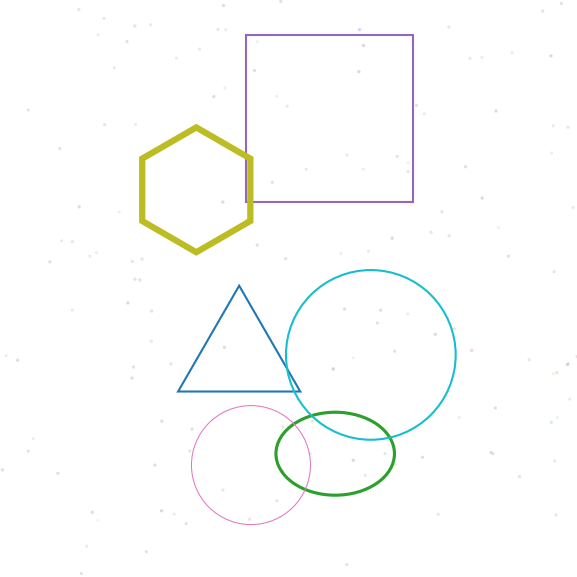[{"shape": "triangle", "thickness": 1, "radius": 0.61, "center": [0.414, 0.382]}, {"shape": "oval", "thickness": 1.5, "radius": 0.51, "center": [0.58, 0.213]}, {"shape": "square", "thickness": 1, "radius": 0.72, "center": [0.57, 0.794]}, {"shape": "circle", "thickness": 0.5, "radius": 0.52, "center": [0.435, 0.194]}, {"shape": "hexagon", "thickness": 3, "radius": 0.54, "center": [0.34, 0.67]}, {"shape": "circle", "thickness": 1, "radius": 0.73, "center": [0.642, 0.385]}]